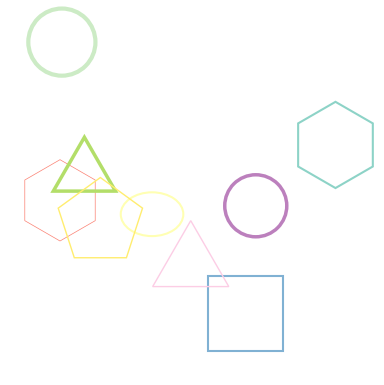[{"shape": "hexagon", "thickness": 1.5, "radius": 0.56, "center": [0.871, 0.624]}, {"shape": "oval", "thickness": 1.5, "radius": 0.41, "center": [0.395, 0.444]}, {"shape": "hexagon", "thickness": 0.5, "radius": 0.53, "center": [0.156, 0.48]}, {"shape": "square", "thickness": 1.5, "radius": 0.49, "center": [0.638, 0.186]}, {"shape": "triangle", "thickness": 2.5, "radius": 0.47, "center": [0.219, 0.55]}, {"shape": "triangle", "thickness": 1, "radius": 0.57, "center": [0.495, 0.313]}, {"shape": "circle", "thickness": 2.5, "radius": 0.4, "center": [0.664, 0.465]}, {"shape": "circle", "thickness": 3, "radius": 0.44, "center": [0.161, 0.891]}, {"shape": "pentagon", "thickness": 1, "radius": 0.58, "center": [0.261, 0.424]}]